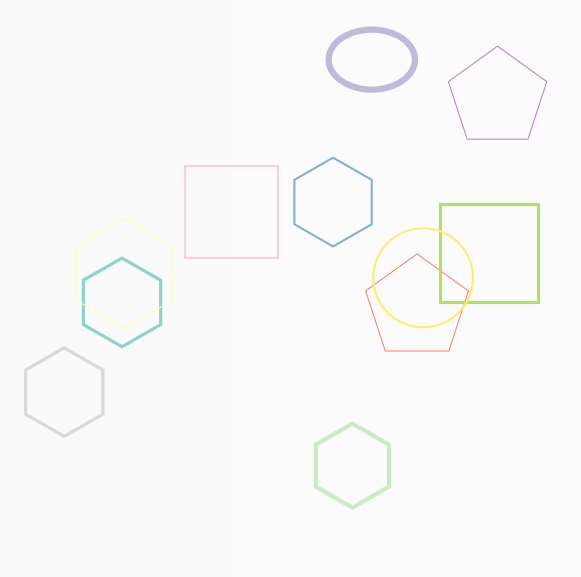[{"shape": "hexagon", "thickness": 1.5, "radius": 0.38, "center": [0.21, 0.475]}, {"shape": "hexagon", "thickness": 0.5, "radius": 0.47, "center": [0.214, 0.526]}, {"shape": "oval", "thickness": 3, "radius": 0.37, "center": [0.64, 0.896]}, {"shape": "pentagon", "thickness": 0.5, "radius": 0.46, "center": [0.718, 0.467]}, {"shape": "hexagon", "thickness": 1, "radius": 0.38, "center": [0.573, 0.649]}, {"shape": "square", "thickness": 1.5, "radius": 0.42, "center": [0.841, 0.561]}, {"shape": "square", "thickness": 1, "radius": 0.4, "center": [0.398, 0.632]}, {"shape": "hexagon", "thickness": 1.5, "radius": 0.38, "center": [0.111, 0.32]}, {"shape": "pentagon", "thickness": 0.5, "radius": 0.45, "center": [0.856, 0.83]}, {"shape": "hexagon", "thickness": 2, "radius": 0.36, "center": [0.606, 0.193]}, {"shape": "circle", "thickness": 1, "radius": 0.43, "center": [0.728, 0.518]}]